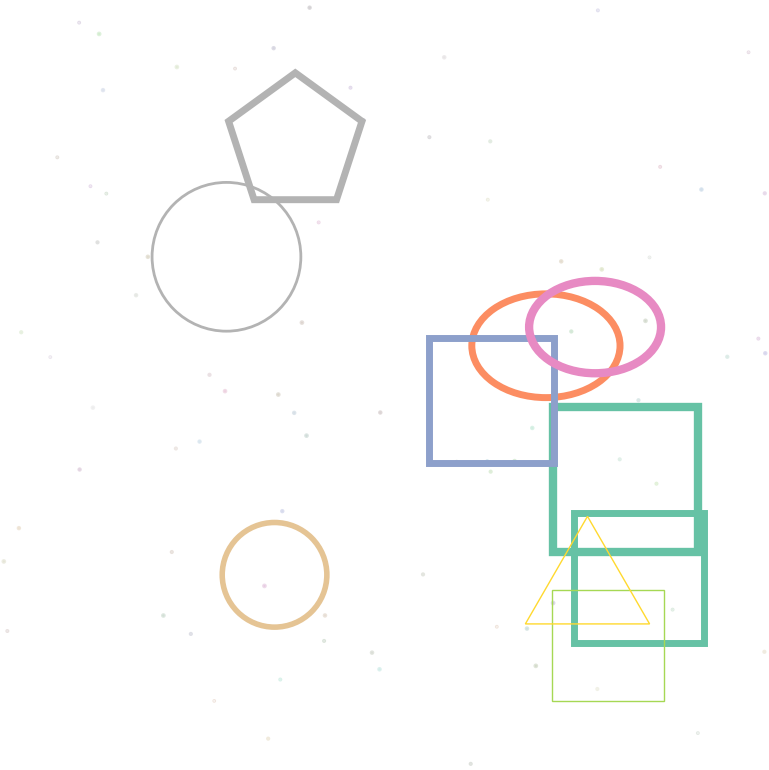[{"shape": "square", "thickness": 3, "radius": 0.47, "center": [0.812, 0.378]}, {"shape": "square", "thickness": 2.5, "radius": 0.42, "center": [0.83, 0.249]}, {"shape": "oval", "thickness": 2.5, "radius": 0.48, "center": [0.709, 0.551]}, {"shape": "square", "thickness": 2.5, "radius": 0.41, "center": [0.639, 0.48]}, {"shape": "oval", "thickness": 3, "radius": 0.43, "center": [0.773, 0.575]}, {"shape": "square", "thickness": 0.5, "radius": 0.36, "center": [0.789, 0.162]}, {"shape": "triangle", "thickness": 0.5, "radius": 0.47, "center": [0.763, 0.236]}, {"shape": "circle", "thickness": 2, "radius": 0.34, "center": [0.357, 0.253]}, {"shape": "circle", "thickness": 1, "radius": 0.48, "center": [0.294, 0.667]}, {"shape": "pentagon", "thickness": 2.5, "radius": 0.46, "center": [0.383, 0.814]}]